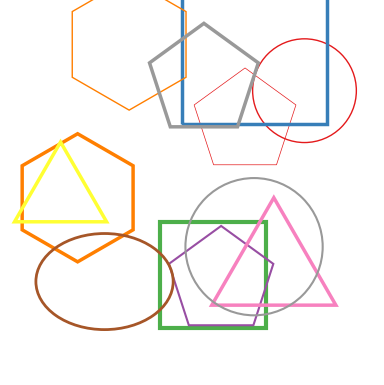[{"shape": "pentagon", "thickness": 0.5, "radius": 0.69, "center": [0.636, 0.684]}, {"shape": "circle", "thickness": 1, "radius": 0.67, "center": [0.791, 0.764]}, {"shape": "square", "thickness": 2.5, "radius": 0.94, "center": [0.66, 0.868]}, {"shape": "square", "thickness": 3, "radius": 0.69, "center": [0.554, 0.285]}, {"shape": "pentagon", "thickness": 1.5, "radius": 0.71, "center": [0.574, 0.271]}, {"shape": "hexagon", "thickness": 1, "radius": 0.85, "center": [0.335, 0.885]}, {"shape": "hexagon", "thickness": 2.5, "radius": 0.83, "center": [0.202, 0.486]}, {"shape": "triangle", "thickness": 2.5, "radius": 0.69, "center": [0.157, 0.493]}, {"shape": "oval", "thickness": 2, "radius": 0.89, "center": [0.272, 0.269]}, {"shape": "triangle", "thickness": 2.5, "radius": 0.93, "center": [0.711, 0.3]}, {"shape": "circle", "thickness": 1.5, "radius": 0.89, "center": [0.66, 0.359]}, {"shape": "pentagon", "thickness": 2.5, "radius": 0.74, "center": [0.53, 0.791]}]